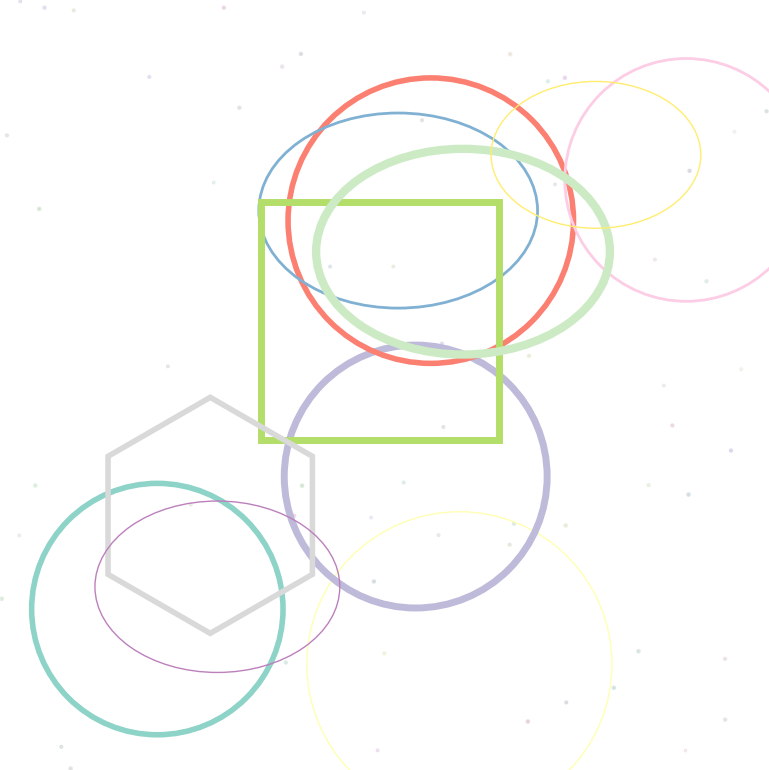[{"shape": "circle", "thickness": 2, "radius": 0.82, "center": [0.204, 0.209]}, {"shape": "circle", "thickness": 0.5, "radius": 0.99, "center": [0.597, 0.137]}, {"shape": "circle", "thickness": 2.5, "radius": 0.85, "center": [0.54, 0.381]}, {"shape": "circle", "thickness": 2, "radius": 0.93, "center": [0.559, 0.713]}, {"shape": "oval", "thickness": 1, "radius": 0.9, "center": [0.517, 0.727]}, {"shape": "square", "thickness": 2.5, "radius": 0.77, "center": [0.493, 0.583]}, {"shape": "circle", "thickness": 1, "radius": 0.79, "center": [0.891, 0.766]}, {"shape": "hexagon", "thickness": 2, "radius": 0.77, "center": [0.273, 0.331]}, {"shape": "oval", "thickness": 0.5, "radius": 0.79, "center": [0.282, 0.238]}, {"shape": "oval", "thickness": 3, "radius": 0.95, "center": [0.601, 0.673]}, {"shape": "oval", "thickness": 0.5, "radius": 0.68, "center": [0.774, 0.799]}]